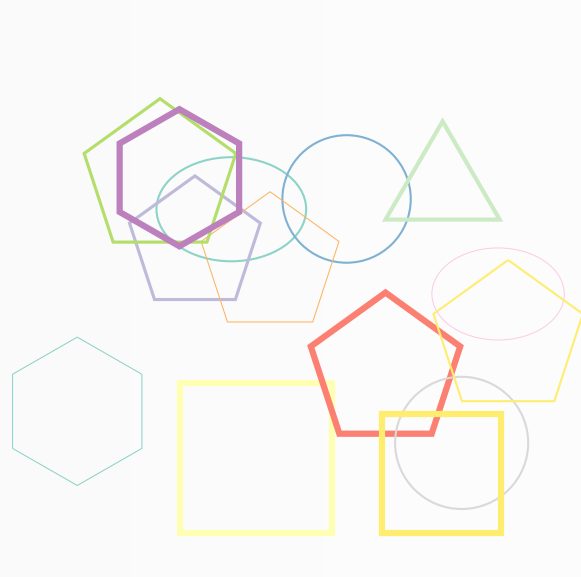[{"shape": "hexagon", "thickness": 0.5, "radius": 0.64, "center": [0.133, 0.287]}, {"shape": "oval", "thickness": 1, "radius": 0.64, "center": [0.398, 0.637]}, {"shape": "square", "thickness": 3, "radius": 0.65, "center": [0.441, 0.206]}, {"shape": "pentagon", "thickness": 1.5, "radius": 0.59, "center": [0.335, 0.576]}, {"shape": "pentagon", "thickness": 3, "radius": 0.68, "center": [0.663, 0.357]}, {"shape": "circle", "thickness": 1, "radius": 0.55, "center": [0.596, 0.655]}, {"shape": "pentagon", "thickness": 0.5, "radius": 0.62, "center": [0.465, 0.542]}, {"shape": "pentagon", "thickness": 1.5, "radius": 0.69, "center": [0.275, 0.691]}, {"shape": "oval", "thickness": 0.5, "radius": 0.57, "center": [0.857, 0.49]}, {"shape": "circle", "thickness": 1, "radius": 0.57, "center": [0.794, 0.232]}, {"shape": "hexagon", "thickness": 3, "radius": 0.59, "center": [0.309, 0.691]}, {"shape": "triangle", "thickness": 2, "radius": 0.57, "center": [0.761, 0.676]}, {"shape": "pentagon", "thickness": 1, "radius": 0.68, "center": [0.874, 0.414]}, {"shape": "square", "thickness": 3, "radius": 0.51, "center": [0.76, 0.179]}]